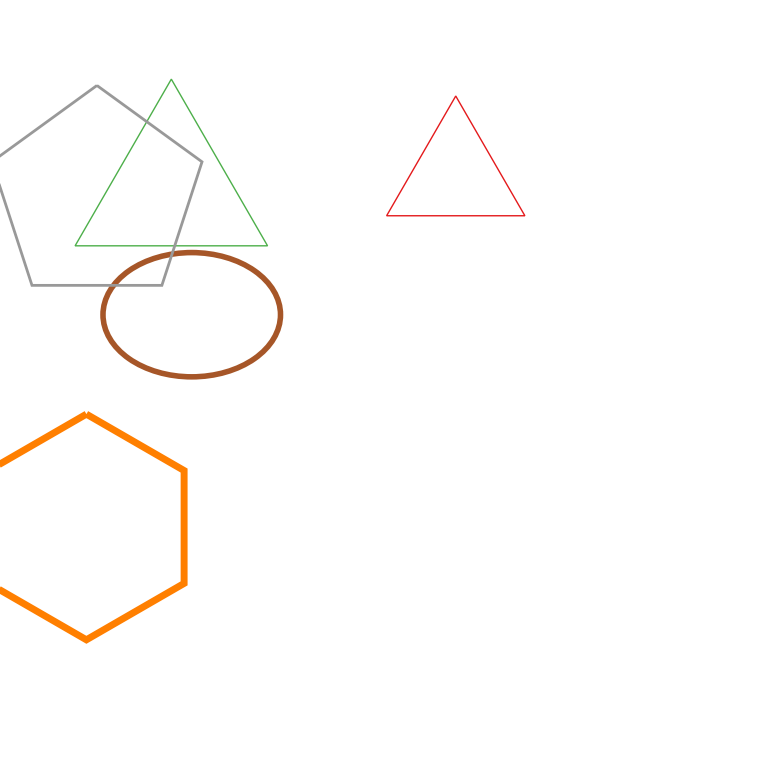[{"shape": "triangle", "thickness": 0.5, "radius": 0.52, "center": [0.592, 0.772]}, {"shape": "triangle", "thickness": 0.5, "radius": 0.72, "center": [0.223, 0.753]}, {"shape": "hexagon", "thickness": 2.5, "radius": 0.73, "center": [0.112, 0.316]}, {"shape": "oval", "thickness": 2, "radius": 0.58, "center": [0.249, 0.591]}, {"shape": "pentagon", "thickness": 1, "radius": 0.72, "center": [0.126, 0.745]}]